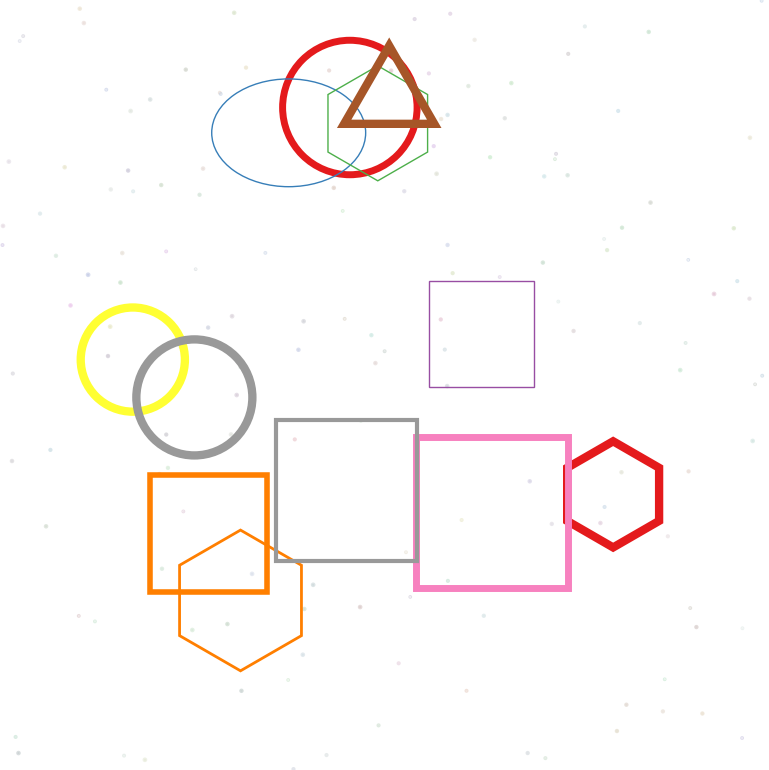[{"shape": "hexagon", "thickness": 3, "radius": 0.34, "center": [0.796, 0.358]}, {"shape": "circle", "thickness": 2.5, "radius": 0.44, "center": [0.454, 0.86]}, {"shape": "oval", "thickness": 0.5, "radius": 0.5, "center": [0.375, 0.828]}, {"shape": "hexagon", "thickness": 0.5, "radius": 0.37, "center": [0.491, 0.84]}, {"shape": "square", "thickness": 0.5, "radius": 0.34, "center": [0.625, 0.567]}, {"shape": "hexagon", "thickness": 1, "radius": 0.46, "center": [0.312, 0.22]}, {"shape": "square", "thickness": 2, "radius": 0.38, "center": [0.271, 0.307]}, {"shape": "circle", "thickness": 3, "radius": 0.34, "center": [0.172, 0.533]}, {"shape": "triangle", "thickness": 3, "radius": 0.34, "center": [0.505, 0.873]}, {"shape": "square", "thickness": 2.5, "radius": 0.49, "center": [0.639, 0.335]}, {"shape": "square", "thickness": 1.5, "radius": 0.46, "center": [0.45, 0.363]}, {"shape": "circle", "thickness": 3, "radius": 0.38, "center": [0.252, 0.484]}]